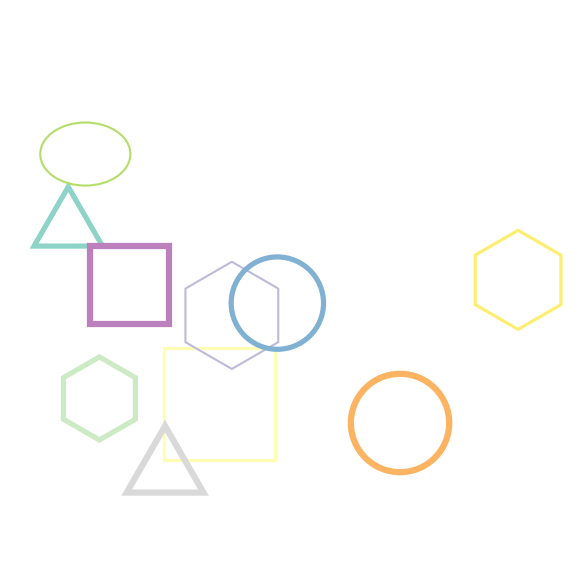[{"shape": "triangle", "thickness": 2.5, "radius": 0.34, "center": [0.118, 0.607]}, {"shape": "square", "thickness": 1.5, "radius": 0.48, "center": [0.38, 0.299]}, {"shape": "hexagon", "thickness": 1, "radius": 0.46, "center": [0.401, 0.453]}, {"shape": "circle", "thickness": 2.5, "radius": 0.4, "center": [0.48, 0.474]}, {"shape": "circle", "thickness": 3, "radius": 0.43, "center": [0.693, 0.267]}, {"shape": "oval", "thickness": 1, "radius": 0.39, "center": [0.148, 0.732]}, {"shape": "triangle", "thickness": 3, "radius": 0.38, "center": [0.286, 0.185]}, {"shape": "square", "thickness": 3, "radius": 0.34, "center": [0.224, 0.506]}, {"shape": "hexagon", "thickness": 2.5, "radius": 0.36, "center": [0.172, 0.309]}, {"shape": "hexagon", "thickness": 1.5, "radius": 0.43, "center": [0.897, 0.515]}]